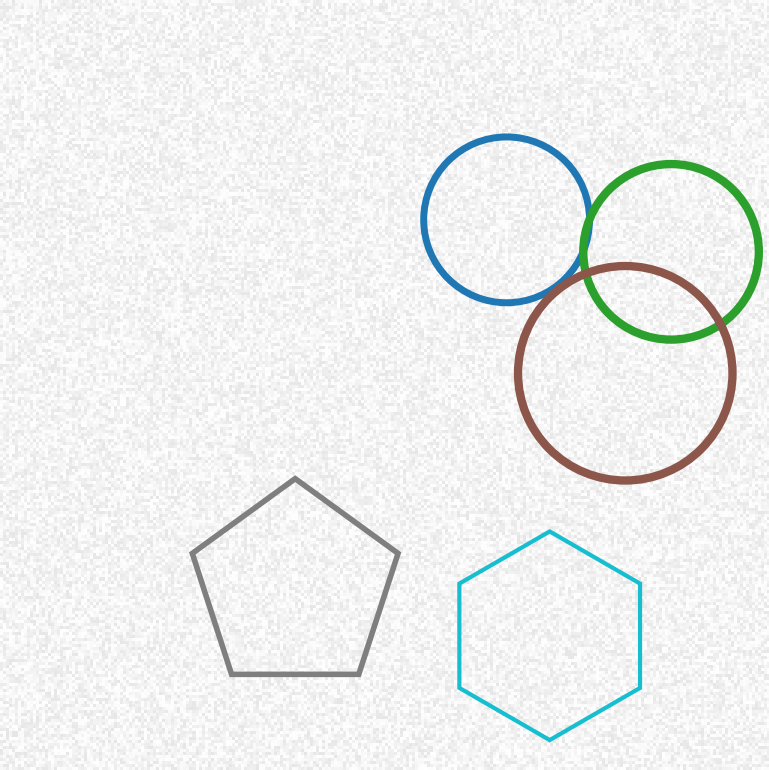[{"shape": "circle", "thickness": 2.5, "radius": 0.54, "center": [0.658, 0.714]}, {"shape": "circle", "thickness": 3, "radius": 0.57, "center": [0.872, 0.673]}, {"shape": "circle", "thickness": 3, "radius": 0.7, "center": [0.812, 0.515]}, {"shape": "pentagon", "thickness": 2, "radius": 0.7, "center": [0.383, 0.238]}, {"shape": "hexagon", "thickness": 1.5, "radius": 0.68, "center": [0.714, 0.174]}]